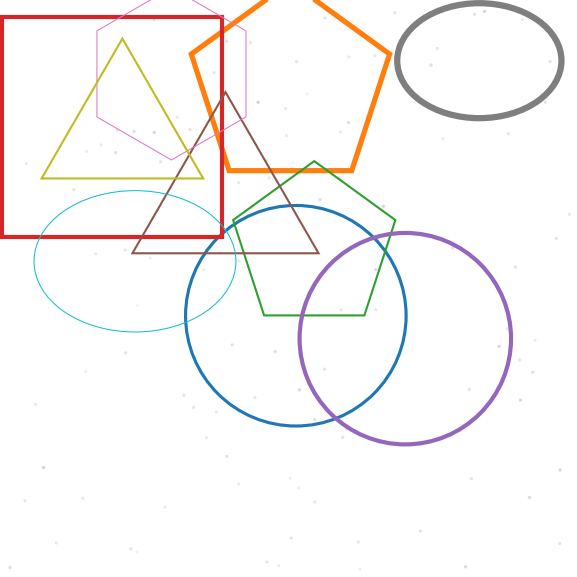[{"shape": "circle", "thickness": 1.5, "radius": 0.95, "center": [0.512, 0.452]}, {"shape": "pentagon", "thickness": 2.5, "radius": 0.9, "center": [0.503, 0.85]}, {"shape": "pentagon", "thickness": 1, "radius": 0.74, "center": [0.544, 0.572]}, {"shape": "square", "thickness": 2, "radius": 0.95, "center": [0.194, 0.779]}, {"shape": "circle", "thickness": 2, "radius": 0.92, "center": [0.702, 0.413]}, {"shape": "triangle", "thickness": 1, "radius": 0.93, "center": [0.39, 0.654]}, {"shape": "hexagon", "thickness": 0.5, "radius": 0.75, "center": [0.297, 0.871]}, {"shape": "oval", "thickness": 3, "radius": 0.71, "center": [0.83, 0.894]}, {"shape": "triangle", "thickness": 1, "radius": 0.81, "center": [0.212, 0.771]}, {"shape": "oval", "thickness": 0.5, "radius": 0.87, "center": [0.234, 0.547]}]